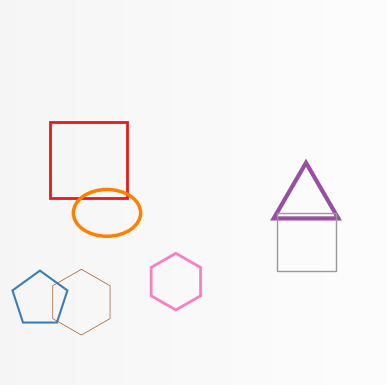[{"shape": "square", "thickness": 2, "radius": 0.49, "center": [0.228, 0.583]}, {"shape": "pentagon", "thickness": 1.5, "radius": 0.37, "center": [0.103, 0.223]}, {"shape": "triangle", "thickness": 3, "radius": 0.48, "center": [0.79, 0.481]}, {"shape": "oval", "thickness": 2.5, "radius": 0.43, "center": [0.276, 0.447]}, {"shape": "hexagon", "thickness": 0.5, "radius": 0.43, "center": [0.21, 0.215]}, {"shape": "hexagon", "thickness": 2, "radius": 0.37, "center": [0.454, 0.268]}, {"shape": "square", "thickness": 1, "radius": 0.37, "center": [0.791, 0.372]}]